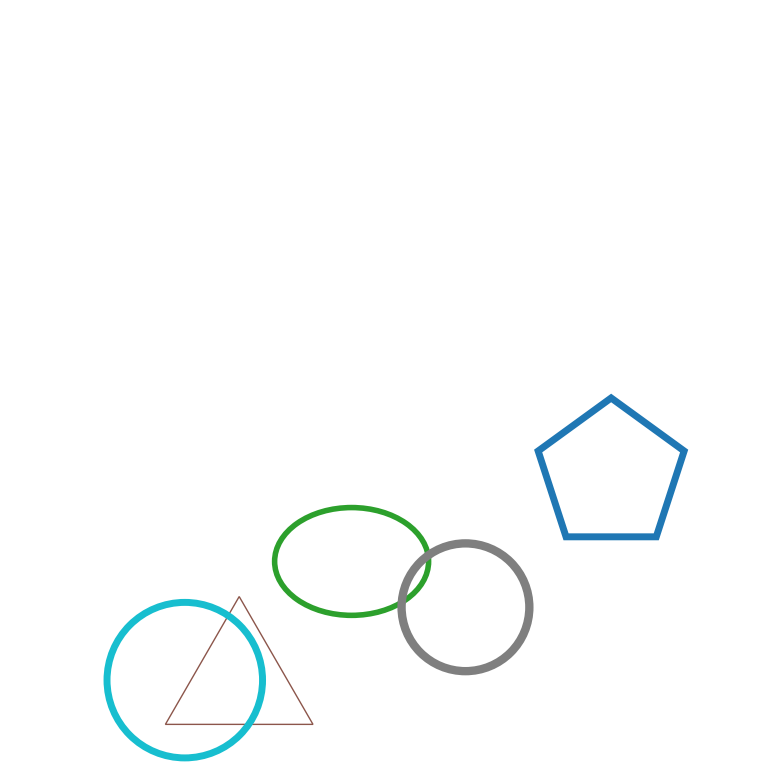[{"shape": "pentagon", "thickness": 2.5, "radius": 0.5, "center": [0.794, 0.383]}, {"shape": "oval", "thickness": 2, "radius": 0.5, "center": [0.457, 0.271]}, {"shape": "triangle", "thickness": 0.5, "radius": 0.55, "center": [0.311, 0.115]}, {"shape": "circle", "thickness": 3, "radius": 0.41, "center": [0.604, 0.211]}, {"shape": "circle", "thickness": 2.5, "radius": 0.5, "center": [0.24, 0.117]}]